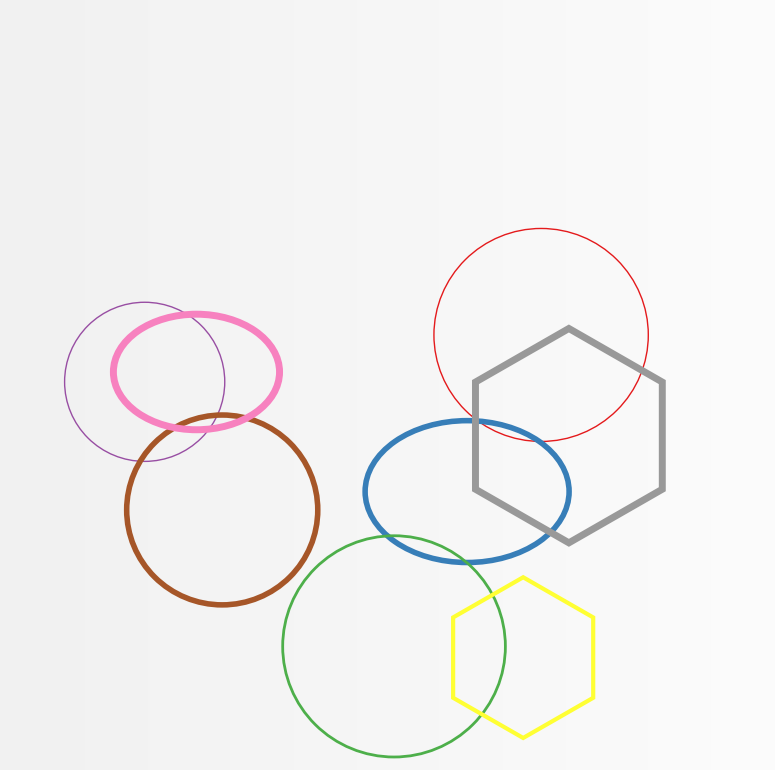[{"shape": "circle", "thickness": 0.5, "radius": 0.69, "center": [0.698, 0.565]}, {"shape": "oval", "thickness": 2, "radius": 0.66, "center": [0.603, 0.362]}, {"shape": "circle", "thickness": 1, "radius": 0.72, "center": [0.508, 0.161]}, {"shape": "circle", "thickness": 0.5, "radius": 0.52, "center": [0.187, 0.504]}, {"shape": "hexagon", "thickness": 1.5, "radius": 0.52, "center": [0.675, 0.146]}, {"shape": "circle", "thickness": 2, "radius": 0.62, "center": [0.287, 0.338]}, {"shape": "oval", "thickness": 2.5, "radius": 0.54, "center": [0.254, 0.517]}, {"shape": "hexagon", "thickness": 2.5, "radius": 0.7, "center": [0.734, 0.434]}]